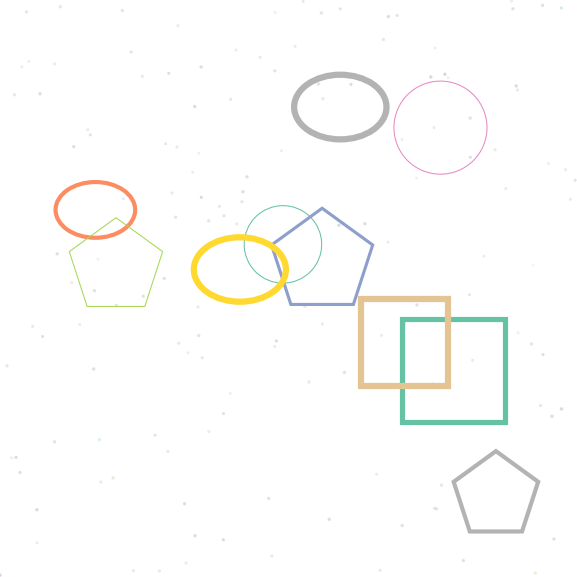[{"shape": "circle", "thickness": 0.5, "radius": 0.34, "center": [0.49, 0.576]}, {"shape": "square", "thickness": 2.5, "radius": 0.45, "center": [0.786, 0.357]}, {"shape": "oval", "thickness": 2, "radius": 0.34, "center": [0.165, 0.636]}, {"shape": "pentagon", "thickness": 1.5, "radius": 0.46, "center": [0.558, 0.546]}, {"shape": "circle", "thickness": 0.5, "radius": 0.4, "center": [0.763, 0.778]}, {"shape": "pentagon", "thickness": 0.5, "radius": 0.42, "center": [0.201, 0.537]}, {"shape": "oval", "thickness": 3, "radius": 0.4, "center": [0.415, 0.532]}, {"shape": "square", "thickness": 3, "radius": 0.38, "center": [0.7, 0.406]}, {"shape": "oval", "thickness": 3, "radius": 0.4, "center": [0.589, 0.814]}, {"shape": "pentagon", "thickness": 2, "radius": 0.38, "center": [0.859, 0.141]}]